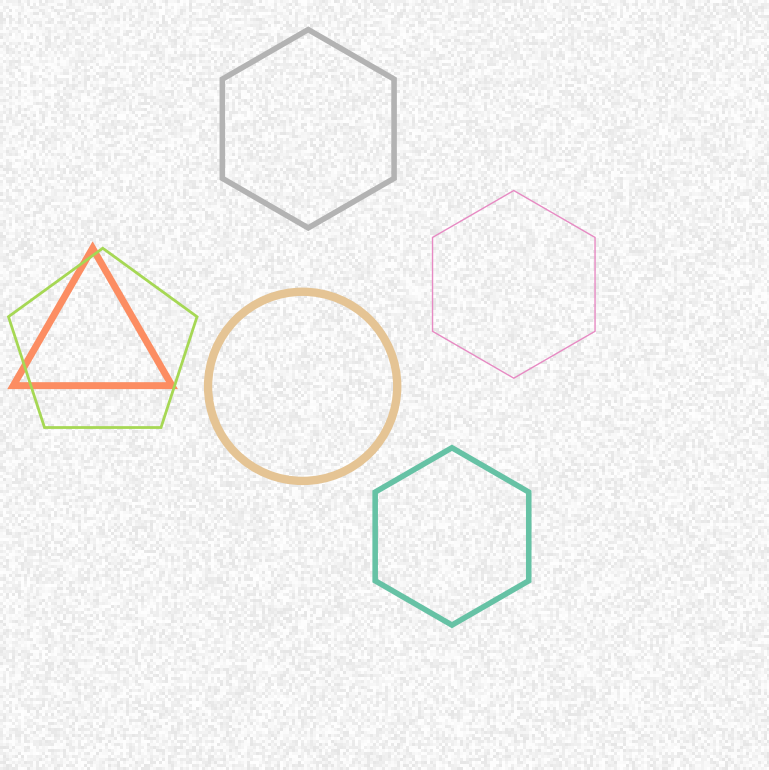[{"shape": "hexagon", "thickness": 2, "radius": 0.58, "center": [0.587, 0.303]}, {"shape": "triangle", "thickness": 2.5, "radius": 0.59, "center": [0.12, 0.559]}, {"shape": "hexagon", "thickness": 0.5, "radius": 0.61, "center": [0.667, 0.631]}, {"shape": "pentagon", "thickness": 1, "radius": 0.64, "center": [0.133, 0.549]}, {"shape": "circle", "thickness": 3, "radius": 0.61, "center": [0.393, 0.498]}, {"shape": "hexagon", "thickness": 2, "radius": 0.64, "center": [0.4, 0.833]}]